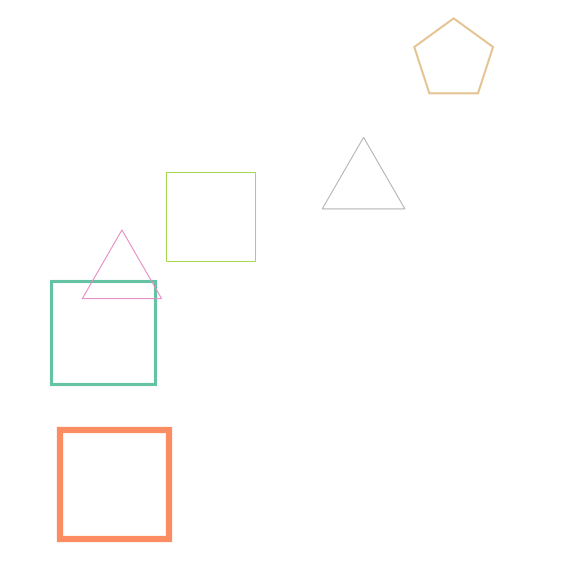[{"shape": "square", "thickness": 1.5, "radius": 0.45, "center": [0.178, 0.423]}, {"shape": "square", "thickness": 3, "radius": 0.47, "center": [0.198, 0.16]}, {"shape": "triangle", "thickness": 0.5, "radius": 0.4, "center": [0.211, 0.522]}, {"shape": "square", "thickness": 0.5, "radius": 0.38, "center": [0.364, 0.624]}, {"shape": "pentagon", "thickness": 1, "radius": 0.36, "center": [0.786, 0.896]}, {"shape": "triangle", "thickness": 0.5, "radius": 0.41, "center": [0.63, 0.679]}]